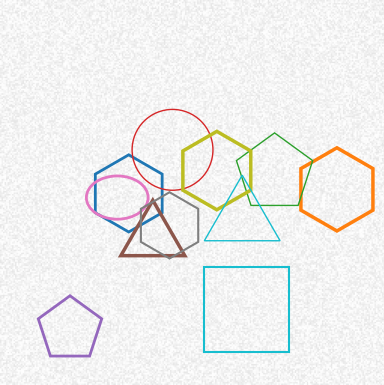[{"shape": "hexagon", "thickness": 2, "radius": 0.5, "center": [0.334, 0.498]}, {"shape": "hexagon", "thickness": 2.5, "radius": 0.54, "center": [0.875, 0.508]}, {"shape": "pentagon", "thickness": 1, "radius": 0.52, "center": [0.713, 0.551]}, {"shape": "circle", "thickness": 1, "radius": 0.52, "center": [0.448, 0.611]}, {"shape": "pentagon", "thickness": 2, "radius": 0.43, "center": [0.182, 0.145]}, {"shape": "triangle", "thickness": 2.5, "radius": 0.48, "center": [0.397, 0.384]}, {"shape": "oval", "thickness": 2, "radius": 0.4, "center": [0.305, 0.487]}, {"shape": "hexagon", "thickness": 1.5, "radius": 0.43, "center": [0.44, 0.415]}, {"shape": "hexagon", "thickness": 2.5, "radius": 0.51, "center": [0.563, 0.557]}, {"shape": "triangle", "thickness": 1, "radius": 0.57, "center": [0.629, 0.431]}, {"shape": "square", "thickness": 1.5, "radius": 0.55, "center": [0.641, 0.195]}]